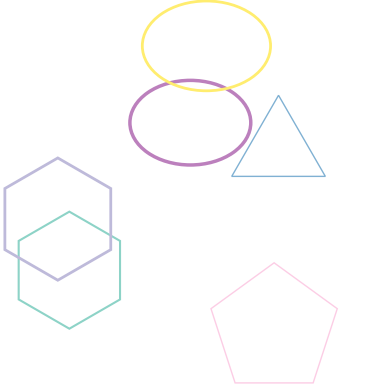[{"shape": "hexagon", "thickness": 1.5, "radius": 0.76, "center": [0.18, 0.298]}, {"shape": "hexagon", "thickness": 2, "radius": 0.79, "center": [0.15, 0.431]}, {"shape": "triangle", "thickness": 1, "radius": 0.7, "center": [0.723, 0.612]}, {"shape": "pentagon", "thickness": 1, "radius": 0.86, "center": [0.712, 0.145]}, {"shape": "oval", "thickness": 2.5, "radius": 0.78, "center": [0.494, 0.681]}, {"shape": "oval", "thickness": 2, "radius": 0.83, "center": [0.536, 0.881]}]